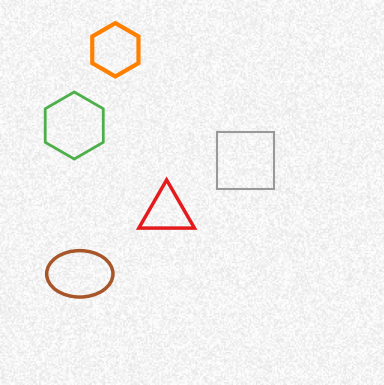[{"shape": "triangle", "thickness": 2.5, "radius": 0.42, "center": [0.433, 0.449]}, {"shape": "hexagon", "thickness": 2, "radius": 0.44, "center": [0.193, 0.674]}, {"shape": "hexagon", "thickness": 3, "radius": 0.35, "center": [0.3, 0.871]}, {"shape": "oval", "thickness": 2.5, "radius": 0.43, "center": [0.207, 0.289]}, {"shape": "square", "thickness": 1.5, "radius": 0.37, "center": [0.638, 0.583]}]